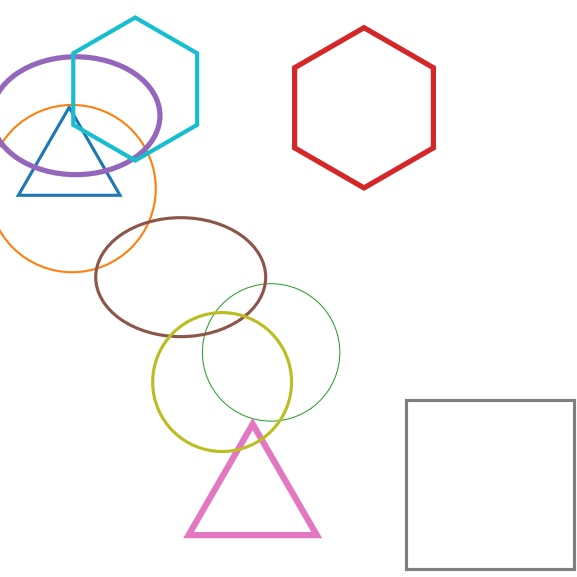[{"shape": "triangle", "thickness": 1.5, "radius": 0.51, "center": [0.12, 0.712]}, {"shape": "circle", "thickness": 1, "radius": 0.72, "center": [0.125, 0.673]}, {"shape": "circle", "thickness": 0.5, "radius": 0.59, "center": [0.469, 0.389]}, {"shape": "hexagon", "thickness": 2.5, "radius": 0.69, "center": [0.63, 0.812]}, {"shape": "oval", "thickness": 2.5, "radius": 0.73, "center": [0.131, 0.799]}, {"shape": "oval", "thickness": 1.5, "radius": 0.74, "center": [0.313, 0.519]}, {"shape": "triangle", "thickness": 3, "radius": 0.64, "center": [0.438, 0.137]}, {"shape": "square", "thickness": 1.5, "radius": 0.73, "center": [0.848, 0.16]}, {"shape": "circle", "thickness": 1.5, "radius": 0.6, "center": [0.385, 0.338]}, {"shape": "hexagon", "thickness": 2, "radius": 0.62, "center": [0.234, 0.845]}]